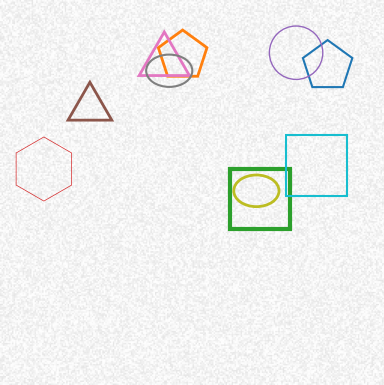[{"shape": "pentagon", "thickness": 1.5, "radius": 0.34, "center": [0.851, 0.828]}, {"shape": "pentagon", "thickness": 2, "radius": 0.33, "center": [0.474, 0.856]}, {"shape": "square", "thickness": 3, "radius": 0.39, "center": [0.675, 0.483]}, {"shape": "hexagon", "thickness": 0.5, "radius": 0.42, "center": [0.114, 0.561]}, {"shape": "circle", "thickness": 1, "radius": 0.35, "center": [0.769, 0.863]}, {"shape": "triangle", "thickness": 2, "radius": 0.33, "center": [0.234, 0.721]}, {"shape": "triangle", "thickness": 2, "radius": 0.38, "center": [0.427, 0.841]}, {"shape": "oval", "thickness": 1.5, "radius": 0.3, "center": [0.44, 0.816]}, {"shape": "oval", "thickness": 2, "radius": 0.29, "center": [0.666, 0.504]}, {"shape": "square", "thickness": 1.5, "radius": 0.4, "center": [0.822, 0.569]}]